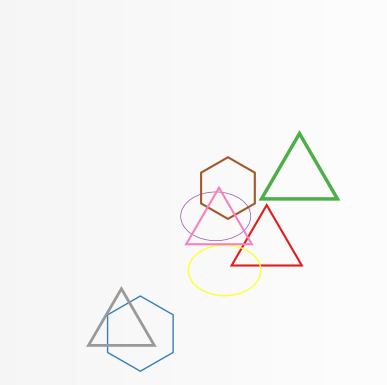[{"shape": "triangle", "thickness": 1.5, "radius": 0.52, "center": [0.688, 0.363]}, {"shape": "hexagon", "thickness": 1, "radius": 0.49, "center": [0.362, 0.133]}, {"shape": "triangle", "thickness": 2.5, "radius": 0.57, "center": [0.773, 0.54]}, {"shape": "oval", "thickness": 0.5, "radius": 0.45, "center": [0.557, 0.438]}, {"shape": "oval", "thickness": 1, "radius": 0.47, "center": [0.58, 0.298]}, {"shape": "hexagon", "thickness": 1.5, "radius": 0.4, "center": [0.588, 0.512]}, {"shape": "triangle", "thickness": 1.5, "radius": 0.49, "center": [0.565, 0.415]}, {"shape": "triangle", "thickness": 2, "radius": 0.49, "center": [0.313, 0.152]}]